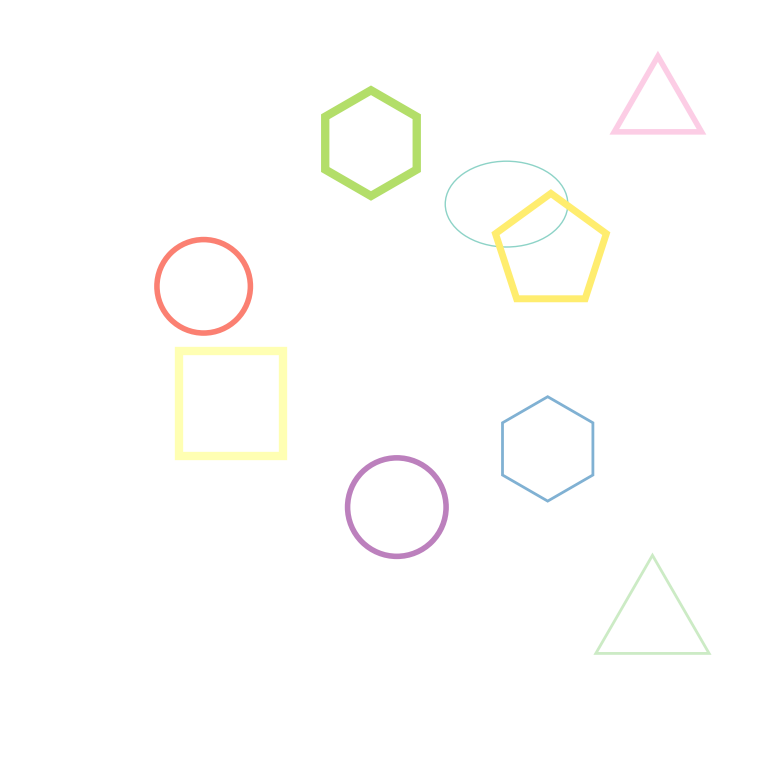[{"shape": "oval", "thickness": 0.5, "radius": 0.4, "center": [0.658, 0.735]}, {"shape": "square", "thickness": 3, "radius": 0.34, "center": [0.3, 0.476]}, {"shape": "circle", "thickness": 2, "radius": 0.3, "center": [0.265, 0.628]}, {"shape": "hexagon", "thickness": 1, "radius": 0.34, "center": [0.711, 0.417]}, {"shape": "hexagon", "thickness": 3, "radius": 0.34, "center": [0.482, 0.814]}, {"shape": "triangle", "thickness": 2, "radius": 0.33, "center": [0.854, 0.861]}, {"shape": "circle", "thickness": 2, "radius": 0.32, "center": [0.515, 0.341]}, {"shape": "triangle", "thickness": 1, "radius": 0.42, "center": [0.847, 0.194]}, {"shape": "pentagon", "thickness": 2.5, "radius": 0.38, "center": [0.715, 0.673]}]